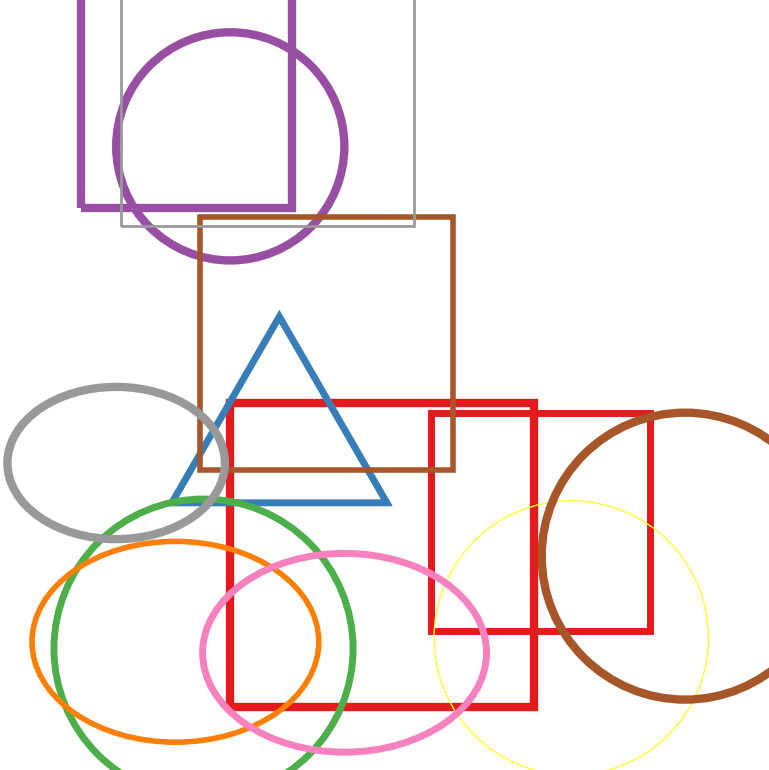[{"shape": "square", "thickness": 3, "radius": 0.99, "center": [0.496, 0.279]}, {"shape": "square", "thickness": 2.5, "radius": 0.71, "center": [0.702, 0.322]}, {"shape": "triangle", "thickness": 2.5, "radius": 0.81, "center": [0.363, 0.428]}, {"shape": "circle", "thickness": 2.5, "radius": 0.97, "center": [0.264, 0.158]}, {"shape": "circle", "thickness": 3, "radius": 0.74, "center": [0.299, 0.81]}, {"shape": "square", "thickness": 3, "radius": 0.69, "center": [0.243, 0.866]}, {"shape": "oval", "thickness": 2, "radius": 0.93, "center": [0.228, 0.166]}, {"shape": "circle", "thickness": 0.5, "radius": 0.89, "center": [0.742, 0.171]}, {"shape": "circle", "thickness": 3, "radius": 0.93, "center": [0.89, 0.278]}, {"shape": "square", "thickness": 2, "radius": 0.82, "center": [0.424, 0.554]}, {"shape": "oval", "thickness": 2.5, "radius": 0.92, "center": [0.447, 0.152]}, {"shape": "oval", "thickness": 3, "radius": 0.71, "center": [0.151, 0.399]}, {"shape": "square", "thickness": 1, "radius": 0.95, "center": [0.348, 0.896]}]